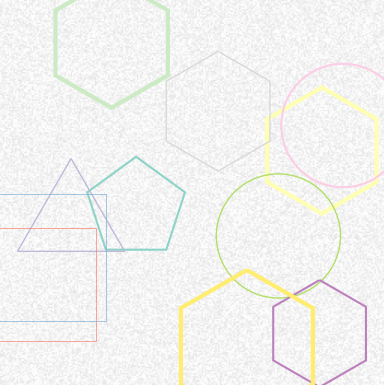[{"shape": "pentagon", "thickness": 1.5, "radius": 0.67, "center": [0.354, 0.459]}, {"shape": "hexagon", "thickness": 3, "radius": 0.82, "center": [0.836, 0.609]}, {"shape": "triangle", "thickness": 1, "radius": 0.8, "center": [0.185, 0.428]}, {"shape": "square", "thickness": 0.5, "radius": 0.74, "center": [0.101, 0.261]}, {"shape": "square", "thickness": 0.5, "radius": 0.83, "center": [0.11, 0.332]}, {"shape": "circle", "thickness": 1, "radius": 0.81, "center": [0.723, 0.387]}, {"shape": "circle", "thickness": 1.5, "radius": 0.8, "center": [0.891, 0.674]}, {"shape": "hexagon", "thickness": 1, "radius": 0.78, "center": [0.567, 0.711]}, {"shape": "hexagon", "thickness": 1.5, "radius": 0.7, "center": [0.83, 0.134]}, {"shape": "hexagon", "thickness": 3, "radius": 0.84, "center": [0.29, 0.889]}, {"shape": "hexagon", "thickness": 3, "radius": 0.99, "center": [0.641, 0.101]}]